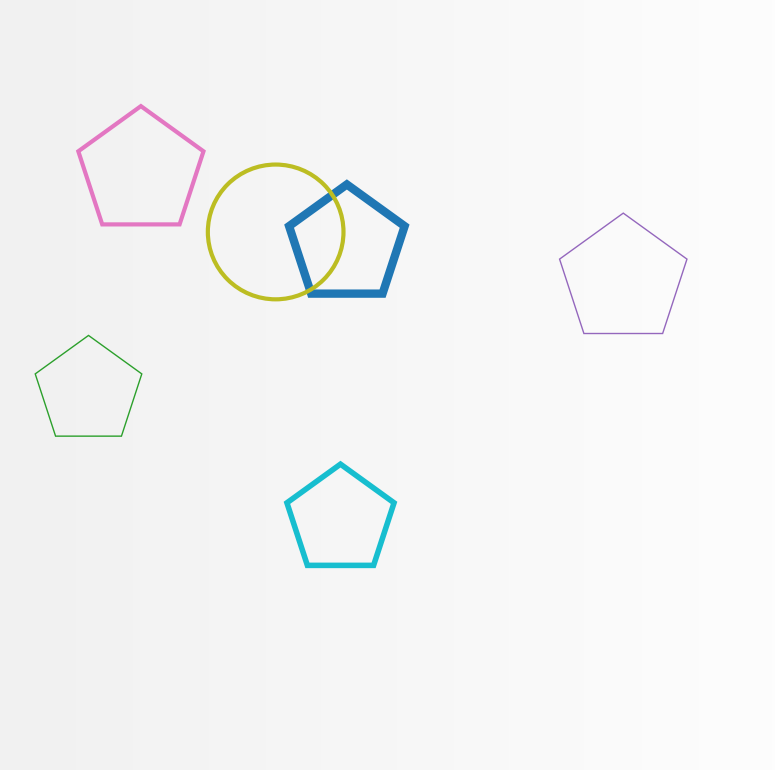[{"shape": "pentagon", "thickness": 3, "radius": 0.39, "center": [0.448, 0.682]}, {"shape": "pentagon", "thickness": 0.5, "radius": 0.36, "center": [0.114, 0.492]}, {"shape": "pentagon", "thickness": 0.5, "radius": 0.43, "center": [0.804, 0.637]}, {"shape": "pentagon", "thickness": 1.5, "radius": 0.42, "center": [0.182, 0.777]}, {"shape": "circle", "thickness": 1.5, "radius": 0.44, "center": [0.356, 0.699]}, {"shape": "pentagon", "thickness": 2, "radius": 0.36, "center": [0.439, 0.325]}]